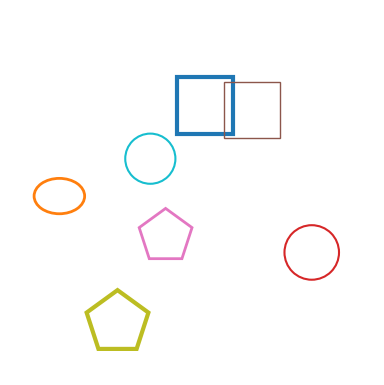[{"shape": "square", "thickness": 3, "radius": 0.37, "center": [0.532, 0.727]}, {"shape": "oval", "thickness": 2, "radius": 0.33, "center": [0.154, 0.491]}, {"shape": "circle", "thickness": 1.5, "radius": 0.35, "center": [0.81, 0.344]}, {"shape": "square", "thickness": 1, "radius": 0.36, "center": [0.654, 0.713]}, {"shape": "pentagon", "thickness": 2, "radius": 0.36, "center": [0.43, 0.386]}, {"shape": "pentagon", "thickness": 3, "radius": 0.42, "center": [0.305, 0.162]}, {"shape": "circle", "thickness": 1.5, "radius": 0.33, "center": [0.39, 0.588]}]